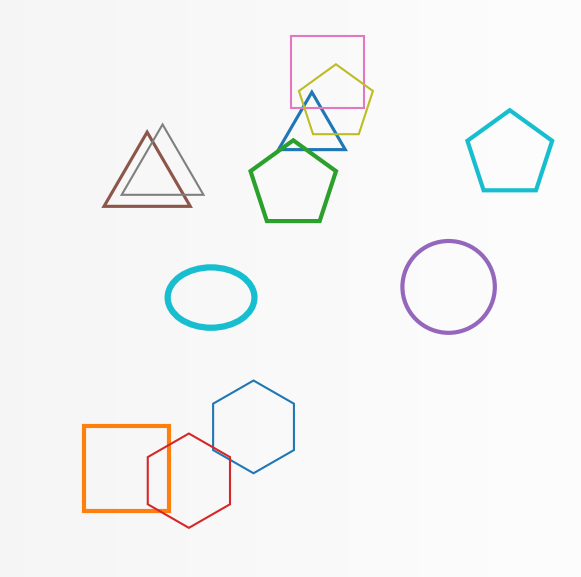[{"shape": "triangle", "thickness": 1.5, "radius": 0.33, "center": [0.537, 0.773]}, {"shape": "hexagon", "thickness": 1, "radius": 0.4, "center": [0.436, 0.26]}, {"shape": "square", "thickness": 2, "radius": 0.36, "center": [0.218, 0.188]}, {"shape": "pentagon", "thickness": 2, "radius": 0.39, "center": [0.505, 0.679]}, {"shape": "hexagon", "thickness": 1, "radius": 0.41, "center": [0.325, 0.167]}, {"shape": "circle", "thickness": 2, "radius": 0.4, "center": [0.772, 0.502]}, {"shape": "triangle", "thickness": 1.5, "radius": 0.43, "center": [0.253, 0.685]}, {"shape": "square", "thickness": 1, "radius": 0.31, "center": [0.564, 0.874]}, {"shape": "triangle", "thickness": 1, "radius": 0.41, "center": [0.28, 0.702]}, {"shape": "pentagon", "thickness": 1, "radius": 0.33, "center": [0.578, 0.821]}, {"shape": "pentagon", "thickness": 2, "radius": 0.38, "center": [0.877, 0.732]}, {"shape": "oval", "thickness": 3, "radius": 0.37, "center": [0.363, 0.484]}]